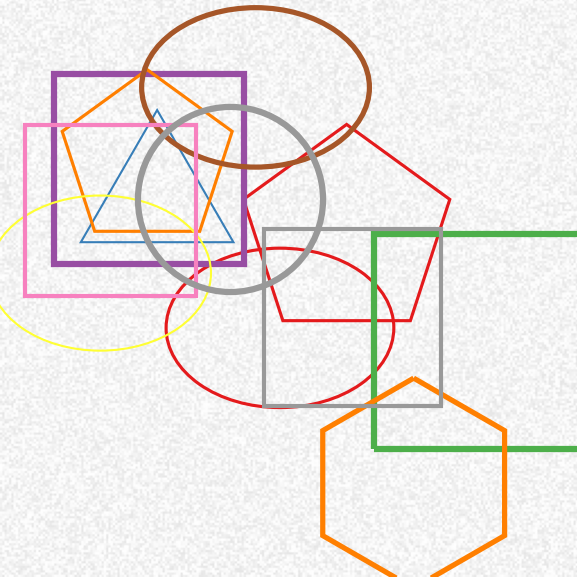[{"shape": "pentagon", "thickness": 1.5, "radius": 0.94, "center": [0.6, 0.596]}, {"shape": "oval", "thickness": 1.5, "radius": 0.99, "center": [0.485, 0.431]}, {"shape": "triangle", "thickness": 1, "radius": 0.76, "center": [0.272, 0.656]}, {"shape": "square", "thickness": 3, "radius": 0.93, "center": [0.833, 0.407]}, {"shape": "square", "thickness": 3, "radius": 0.82, "center": [0.258, 0.707]}, {"shape": "pentagon", "thickness": 1.5, "radius": 0.77, "center": [0.255, 0.724]}, {"shape": "hexagon", "thickness": 2.5, "radius": 0.91, "center": [0.716, 0.163]}, {"shape": "oval", "thickness": 1, "radius": 0.96, "center": [0.173, 0.526]}, {"shape": "oval", "thickness": 2.5, "radius": 0.99, "center": [0.442, 0.848]}, {"shape": "square", "thickness": 2, "radius": 0.74, "center": [0.191, 0.635]}, {"shape": "circle", "thickness": 3, "radius": 0.8, "center": [0.399, 0.654]}, {"shape": "square", "thickness": 2, "radius": 0.77, "center": [0.611, 0.45]}]